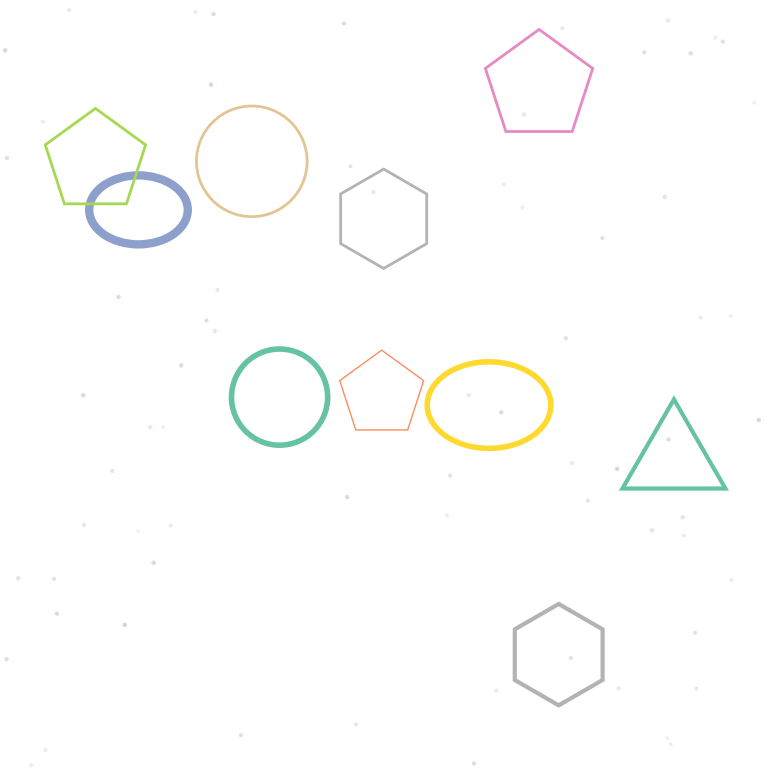[{"shape": "triangle", "thickness": 1.5, "radius": 0.39, "center": [0.875, 0.404]}, {"shape": "circle", "thickness": 2, "radius": 0.31, "center": [0.363, 0.484]}, {"shape": "pentagon", "thickness": 0.5, "radius": 0.29, "center": [0.496, 0.488]}, {"shape": "oval", "thickness": 3, "radius": 0.32, "center": [0.18, 0.727]}, {"shape": "pentagon", "thickness": 1, "radius": 0.37, "center": [0.7, 0.888]}, {"shape": "pentagon", "thickness": 1, "radius": 0.34, "center": [0.124, 0.791]}, {"shape": "oval", "thickness": 2, "radius": 0.4, "center": [0.635, 0.474]}, {"shape": "circle", "thickness": 1, "radius": 0.36, "center": [0.327, 0.79]}, {"shape": "hexagon", "thickness": 1, "radius": 0.32, "center": [0.498, 0.716]}, {"shape": "hexagon", "thickness": 1.5, "radius": 0.33, "center": [0.726, 0.15]}]